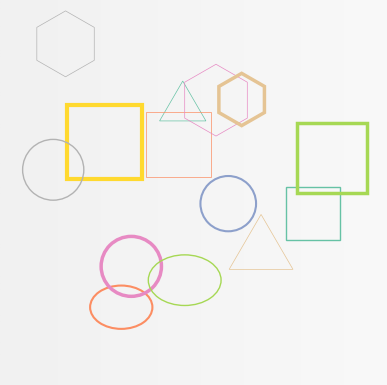[{"shape": "triangle", "thickness": 0.5, "radius": 0.35, "center": [0.472, 0.72]}, {"shape": "square", "thickness": 1, "radius": 0.35, "center": [0.807, 0.445]}, {"shape": "oval", "thickness": 1.5, "radius": 0.4, "center": [0.313, 0.202]}, {"shape": "square", "thickness": 0.5, "radius": 0.42, "center": [0.46, 0.626]}, {"shape": "circle", "thickness": 1.5, "radius": 0.36, "center": [0.589, 0.471]}, {"shape": "circle", "thickness": 2.5, "radius": 0.39, "center": [0.339, 0.308]}, {"shape": "hexagon", "thickness": 0.5, "radius": 0.47, "center": [0.557, 0.74]}, {"shape": "oval", "thickness": 1, "radius": 0.47, "center": [0.477, 0.272]}, {"shape": "square", "thickness": 2.5, "radius": 0.45, "center": [0.857, 0.59]}, {"shape": "square", "thickness": 3, "radius": 0.48, "center": [0.271, 0.631]}, {"shape": "triangle", "thickness": 0.5, "radius": 0.48, "center": [0.674, 0.348]}, {"shape": "hexagon", "thickness": 2.5, "radius": 0.34, "center": [0.624, 0.742]}, {"shape": "hexagon", "thickness": 0.5, "radius": 0.43, "center": [0.169, 0.886]}, {"shape": "circle", "thickness": 1, "radius": 0.39, "center": [0.137, 0.559]}]